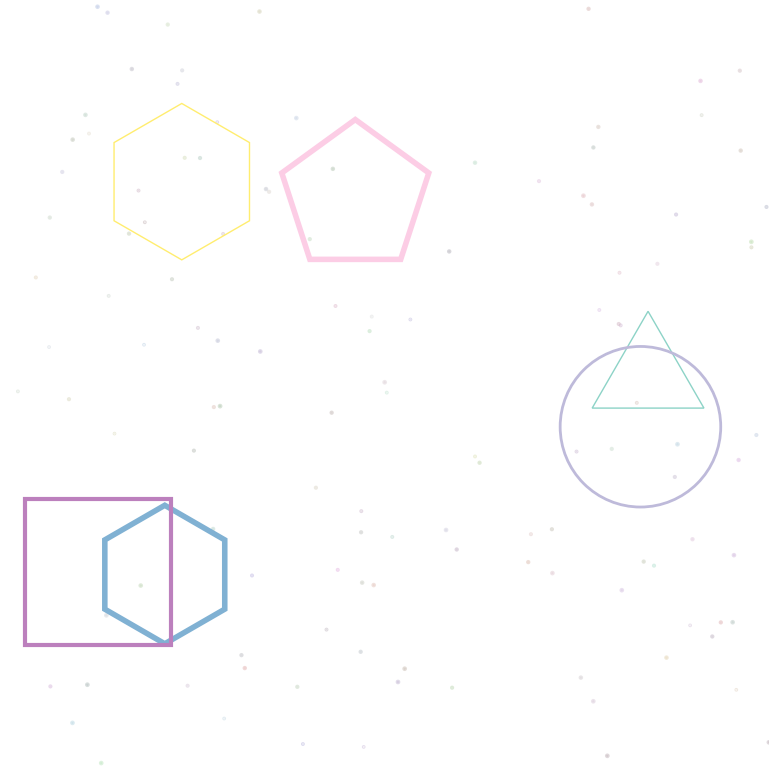[{"shape": "triangle", "thickness": 0.5, "radius": 0.42, "center": [0.842, 0.512]}, {"shape": "circle", "thickness": 1, "radius": 0.52, "center": [0.832, 0.446]}, {"shape": "hexagon", "thickness": 2, "radius": 0.45, "center": [0.214, 0.254]}, {"shape": "pentagon", "thickness": 2, "radius": 0.5, "center": [0.461, 0.744]}, {"shape": "square", "thickness": 1.5, "radius": 0.47, "center": [0.127, 0.257]}, {"shape": "hexagon", "thickness": 0.5, "radius": 0.51, "center": [0.236, 0.764]}]